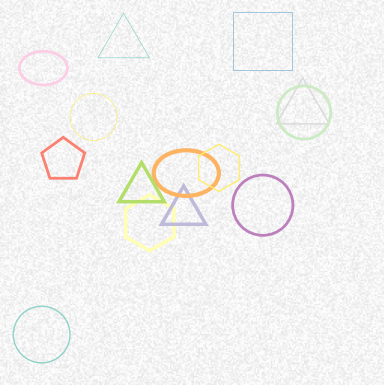[{"shape": "circle", "thickness": 1, "radius": 0.37, "center": [0.108, 0.131]}, {"shape": "triangle", "thickness": 0.5, "radius": 0.39, "center": [0.321, 0.888]}, {"shape": "hexagon", "thickness": 2.5, "radius": 0.36, "center": [0.389, 0.421]}, {"shape": "triangle", "thickness": 2.5, "radius": 0.33, "center": [0.477, 0.451]}, {"shape": "pentagon", "thickness": 2, "radius": 0.29, "center": [0.164, 0.585]}, {"shape": "square", "thickness": 0.5, "radius": 0.38, "center": [0.682, 0.893]}, {"shape": "oval", "thickness": 3, "radius": 0.42, "center": [0.484, 0.55]}, {"shape": "triangle", "thickness": 2.5, "radius": 0.34, "center": [0.368, 0.51]}, {"shape": "oval", "thickness": 2, "radius": 0.31, "center": [0.113, 0.823]}, {"shape": "triangle", "thickness": 1, "radius": 0.4, "center": [0.787, 0.718]}, {"shape": "circle", "thickness": 2, "radius": 0.39, "center": [0.683, 0.467]}, {"shape": "circle", "thickness": 2, "radius": 0.35, "center": [0.79, 0.708]}, {"shape": "circle", "thickness": 0.5, "radius": 0.31, "center": [0.243, 0.696]}, {"shape": "hexagon", "thickness": 1, "radius": 0.31, "center": [0.569, 0.564]}]